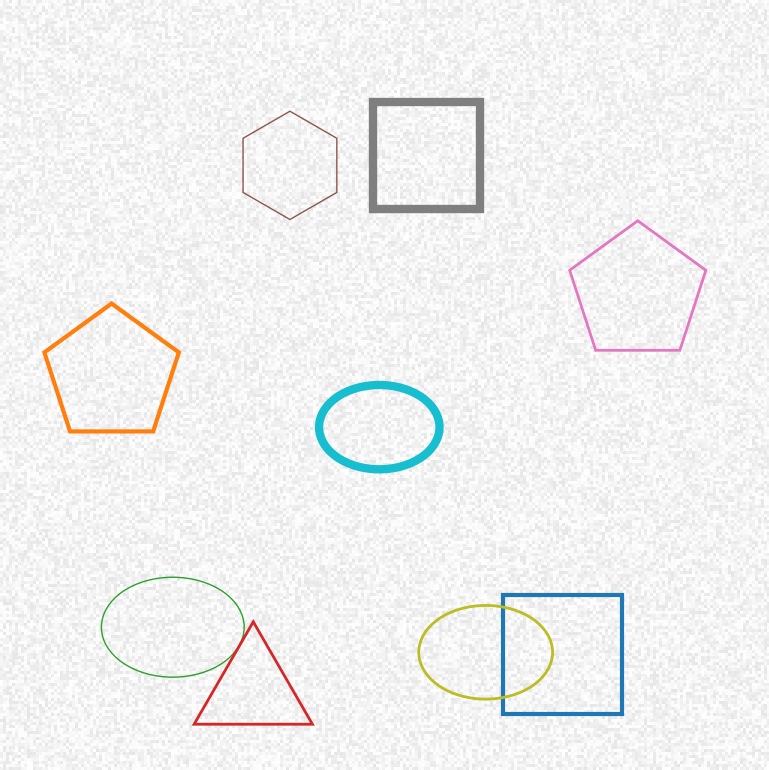[{"shape": "square", "thickness": 1.5, "radius": 0.39, "center": [0.73, 0.15]}, {"shape": "pentagon", "thickness": 1.5, "radius": 0.46, "center": [0.145, 0.514]}, {"shape": "oval", "thickness": 0.5, "radius": 0.46, "center": [0.224, 0.185]}, {"shape": "triangle", "thickness": 1, "radius": 0.44, "center": [0.329, 0.104]}, {"shape": "hexagon", "thickness": 0.5, "radius": 0.35, "center": [0.377, 0.785]}, {"shape": "pentagon", "thickness": 1, "radius": 0.46, "center": [0.828, 0.62]}, {"shape": "square", "thickness": 3, "radius": 0.35, "center": [0.554, 0.798]}, {"shape": "oval", "thickness": 1, "radius": 0.43, "center": [0.631, 0.153]}, {"shape": "oval", "thickness": 3, "radius": 0.39, "center": [0.493, 0.445]}]